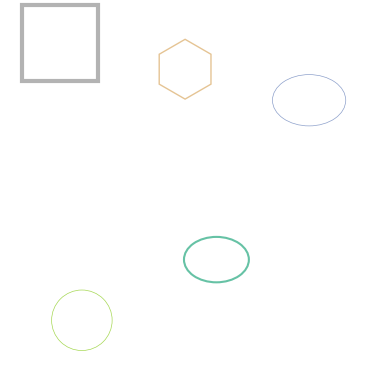[{"shape": "oval", "thickness": 1.5, "radius": 0.42, "center": [0.562, 0.326]}, {"shape": "oval", "thickness": 0.5, "radius": 0.48, "center": [0.803, 0.74]}, {"shape": "circle", "thickness": 0.5, "radius": 0.39, "center": [0.213, 0.168]}, {"shape": "hexagon", "thickness": 1, "radius": 0.39, "center": [0.481, 0.82]}, {"shape": "square", "thickness": 3, "radius": 0.49, "center": [0.156, 0.889]}]